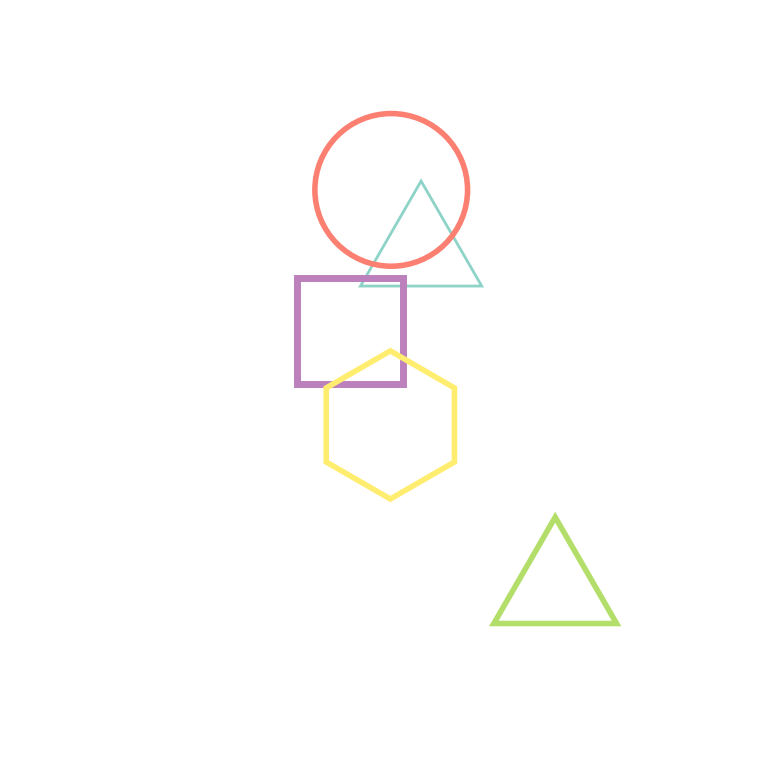[{"shape": "triangle", "thickness": 1, "radius": 0.45, "center": [0.547, 0.674]}, {"shape": "circle", "thickness": 2, "radius": 0.5, "center": [0.508, 0.753]}, {"shape": "triangle", "thickness": 2, "radius": 0.46, "center": [0.721, 0.236]}, {"shape": "square", "thickness": 2.5, "radius": 0.34, "center": [0.454, 0.57]}, {"shape": "hexagon", "thickness": 2, "radius": 0.48, "center": [0.507, 0.448]}]